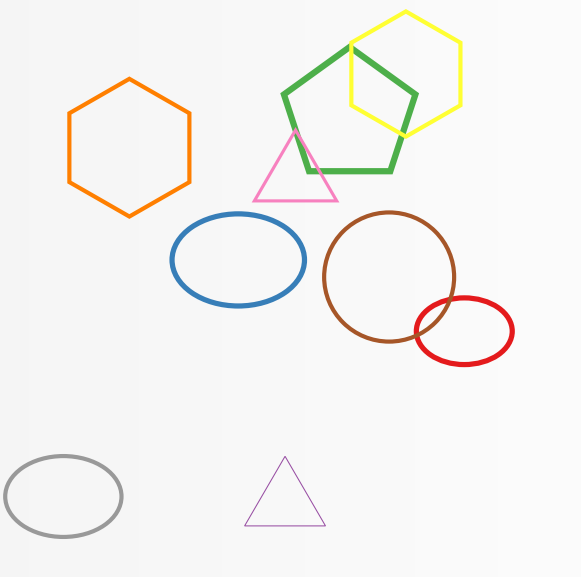[{"shape": "oval", "thickness": 2.5, "radius": 0.41, "center": [0.799, 0.426]}, {"shape": "oval", "thickness": 2.5, "radius": 0.57, "center": [0.41, 0.549]}, {"shape": "pentagon", "thickness": 3, "radius": 0.59, "center": [0.602, 0.799]}, {"shape": "triangle", "thickness": 0.5, "radius": 0.4, "center": [0.49, 0.129]}, {"shape": "hexagon", "thickness": 2, "radius": 0.6, "center": [0.223, 0.743]}, {"shape": "hexagon", "thickness": 2, "radius": 0.54, "center": [0.698, 0.871]}, {"shape": "circle", "thickness": 2, "radius": 0.56, "center": [0.669, 0.519]}, {"shape": "triangle", "thickness": 1.5, "radius": 0.41, "center": [0.508, 0.692]}, {"shape": "oval", "thickness": 2, "radius": 0.5, "center": [0.109, 0.139]}]